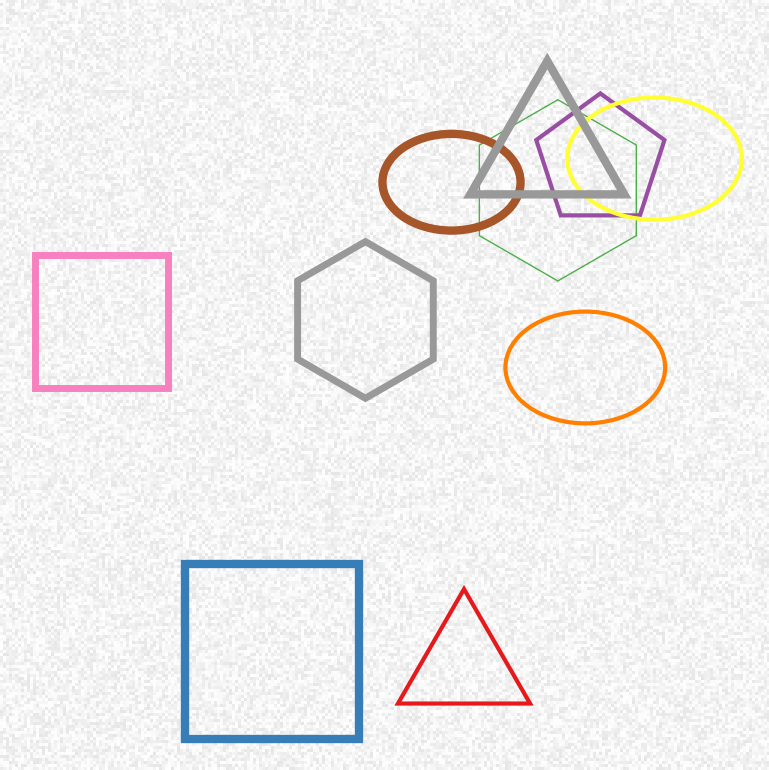[{"shape": "triangle", "thickness": 1.5, "radius": 0.5, "center": [0.603, 0.136]}, {"shape": "square", "thickness": 3, "radius": 0.57, "center": [0.353, 0.154]}, {"shape": "hexagon", "thickness": 0.5, "radius": 0.59, "center": [0.724, 0.753]}, {"shape": "pentagon", "thickness": 1.5, "radius": 0.44, "center": [0.78, 0.791]}, {"shape": "oval", "thickness": 1.5, "radius": 0.52, "center": [0.76, 0.523]}, {"shape": "oval", "thickness": 1.5, "radius": 0.57, "center": [0.85, 0.794]}, {"shape": "oval", "thickness": 3, "radius": 0.45, "center": [0.586, 0.763]}, {"shape": "square", "thickness": 2.5, "radius": 0.43, "center": [0.132, 0.583]}, {"shape": "hexagon", "thickness": 2.5, "radius": 0.51, "center": [0.475, 0.584]}, {"shape": "triangle", "thickness": 3, "radius": 0.58, "center": [0.711, 0.805]}]